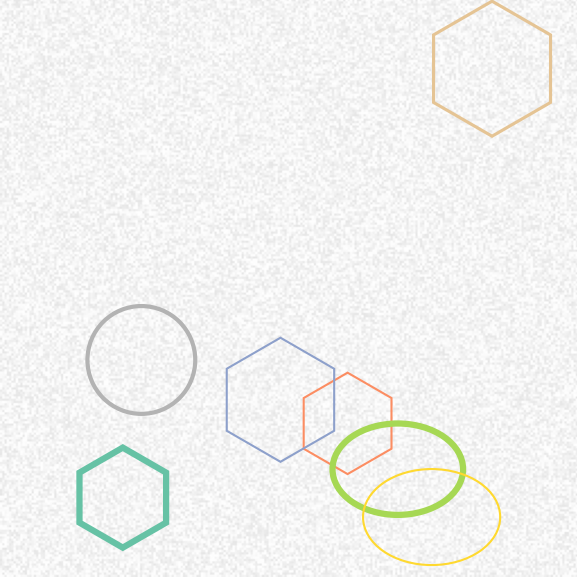[{"shape": "hexagon", "thickness": 3, "radius": 0.43, "center": [0.213, 0.137]}, {"shape": "hexagon", "thickness": 1, "radius": 0.44, "center": [0.602, 0.266]}, {"shape": "hexagon", "thickness": 1, "radius": 0.54, "center": [0.486, 0.307]}, {"shape": "oval", "thickness": 3, "radius": 0.57, "center": [0.689, 0.187]}, {"shape": "oval", "thickness": 1, "radius": 0.59, "center": [0.747, 0.104]}, {"shape": "hexagon", "thickness": 1.5, "radius": 0.58, "center": [0.852, 0.88]}, {"shape": "circle", "thickness": 2, "radius": 0.47, "center": [0.245, 0.376]}]